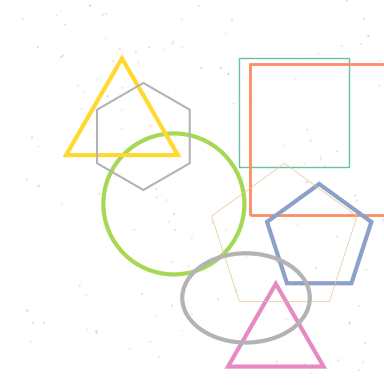[{"shape": "square", "thickness": 1, "radius": 0.71, "center": [0.764, 0.707]}, {"shape": "square", "thickness": 2, "radius": 0.98, "center": [0.845, 0.637]}, {"shape": "pentagon", "thickness": 3, "radius": 0.71, "center": [0.829, 0.38]}, {"shape": "triangle", "thickness": 3, "radius": 0.72, "center": [0.716, 0.12]}, {"shape": "circle", "thickness": 3, "radius": 0.92, "center": [0.452, 0.47]}, {"shape": "triangle", "thickness": 3, "radius": 0.84, "center": [0.317, 0.681]}, {"shape": "pentagon", "thickness": 0.5, "radius": 0.99, "center": [0.739, 0.377]}, {"shape": "hexagon", "thickness": 1.5, "radius": 0.69, "center": [0.372, 0.646]}, {"shape": "oval", "thickness": 3, "radius": 0.83, "center": [0.639, 0.226]}]